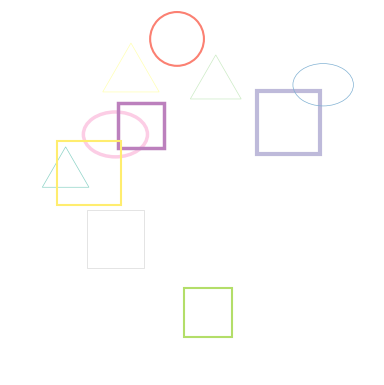[{"shape": "triangle", "thickness": 0.5, "radius": 0.35, "center": [0.17, 0.549]}, {"shape": "triangle", "thickness": 0.5, "radius": 0.42, "center": [0.34, 0.804]}, {"shape": "square", "thickness": 3, "radius": 0.41, "center": [0.75, 0.681]}, {"shape": "circle", "thickness": 1.5, "radius": 0.35, "center": [0.46, 0.899]}, {"shape": "oval", "thickness": 0.5, "radius": 0.39, "center": [0.839, 0.78]}, {"shape": "square", "thickness": 1.5, "radius": 0.32, "center": [0.54, 0.188]}, {"shape": "oval", "thickness": 2.5, "radius": 0.42, "center": [0.3, 0.651]}, {"shape": "square", "thickness": 0.5, "radius": 0.37, "center": [0.3, 0.379]}, {"shape": "square", "thickness": 2.5, "radius": 0.3, "center": [0.367, 0.674]}, {"shape": "triangle", "thickness": 0.5, "radius": 0.38, "center": [0.56, 0.781]}, {"shape": "square", "thickness": 1.5, "radius": 0.41, "center": [0.23, 0.55]}]